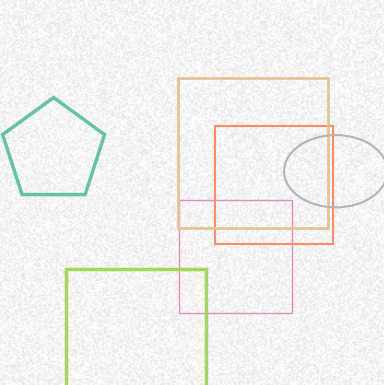[{"shape": "pentagon", "thickness": 2.5, "radius": 0.7, "center": [0.139, 0.607]}, {"shape": "square", "thickness": 1.5, "radius": 0.76, "center": [0.711, 0.52]}, {"shape": "square", "thickness": 1, "radius": 0.74, "center": [0.611, 0.333]}, {"shape": "square", "thickness": 2.5, "radius": 0.91, "center": [0.354, 0.119]}, {"shape": "square", "thickness": 2, "radius": 0.98, "center": [0.657, 0.603]}, {"shape": "oval", "thickness": 1.5, "radius": 0.67, "center": [0.872, 0.555]}]